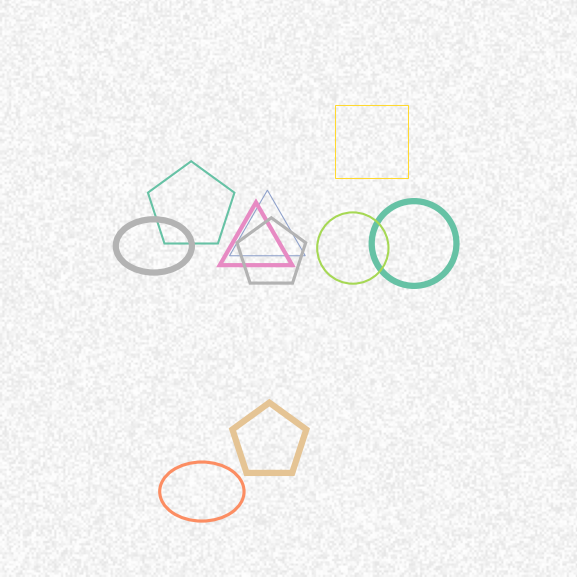[{"shape": "pentagon", "thickness": 1, "radius": 0.39, "center": [0.331, 0.641]}, {"shape": "circle", "thickness": 3, "radius": 0.37, "center": [0.717, 0.577]}, {"shape": "oval", "thickness": 1.5, "radius": 0.37, "center": [0.35, 0.148]}, {"shape": "triangle", "thickness": 0.5, "radius": 0.38, "center": [0.463, 0.594]}, {"shape": "triangle", "thickness": 2, "radius": 0.36, "center": [0.443, 0.576]}, {"shape": "circle", "thickness": 1, "radius": 0.31, "center": [0.611, 0.57]}, {"shape": "square", "thickness": 0.5, "radius": 0.32, "center": [0.644, 0.754]}, {"shape": "pentagon", "thickness": 3, "radius": 0.34, "center": [0.466, 0.235]}, {"shape": "oval", "thickness": 3, "radius": 0.33, "center": [0.266, 0.573]}, {"shape": "pentagon", "thickness": 1.5, "radius": 0.31, "center": [0.47, 0.56]}]